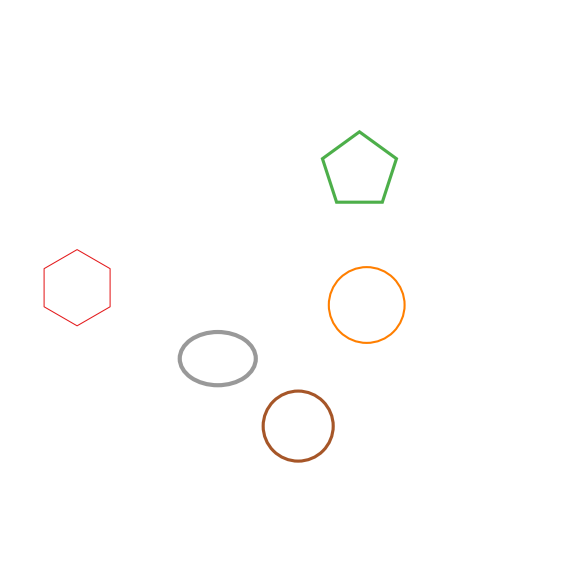[{"shape": "hexagon", "thickness": 0.5, "radius": 0.33, "center": [0.134, 0.501]}, {"shape": "pentagon", "thickness": 1.5, "radius": 0.34, "center": [0.622, 0.704]}, {"shape": "circle", "thickness": 1, "radius": 0.33, "center": [0.635, 0.471]}, {"shape": "circle", "thickness": 1.5, "radius": 0.3, "center": [0.516, 0.261]}, {"shape": "oval", "thickness": 2, "radius": 0.33, "center": [0.377, 0.378]}]